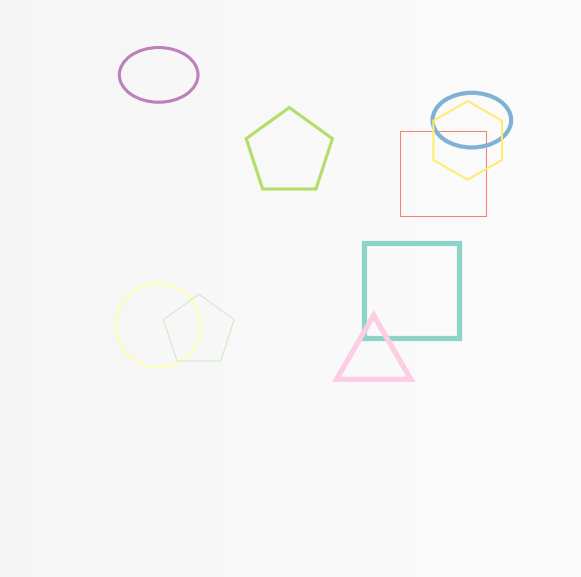[{"shape": "square", "thickness": 2.5, "radius": 0.41, "center": [0.708, 0.496]}, {"shape": "circle", "thickness": 1, "radius": 0.36, "center": [0.272, 0.436]}, {"shape": "square", "thickness": 0.5, "radius": 0.37, "center": [0.762, 0.699]}, {"shape": "oval", "thickness": 2, "radius": 0.34, "center": [0.812, 0.791]}, {"shape": "pentagon", "thickness": 1.5, "radius": 0.39, "center": [0.498, 0.735]}, {"shape": "triangle", "thickness": 2.5, "radius": 0.37, "center": [0.643, 0.379]}, {"shape": "oval", "thickness": 1.5, "radius": 0.34, "center": [0.273, 0.869]}, {"shape": "pentagon", "thickness": 0.5, "radius": 0.32, "center": [0.342, 0.426]}, {"shape": "hexagon", "thickness": 1, "radius": 0.34, "center": [0.805, 0.756]}]